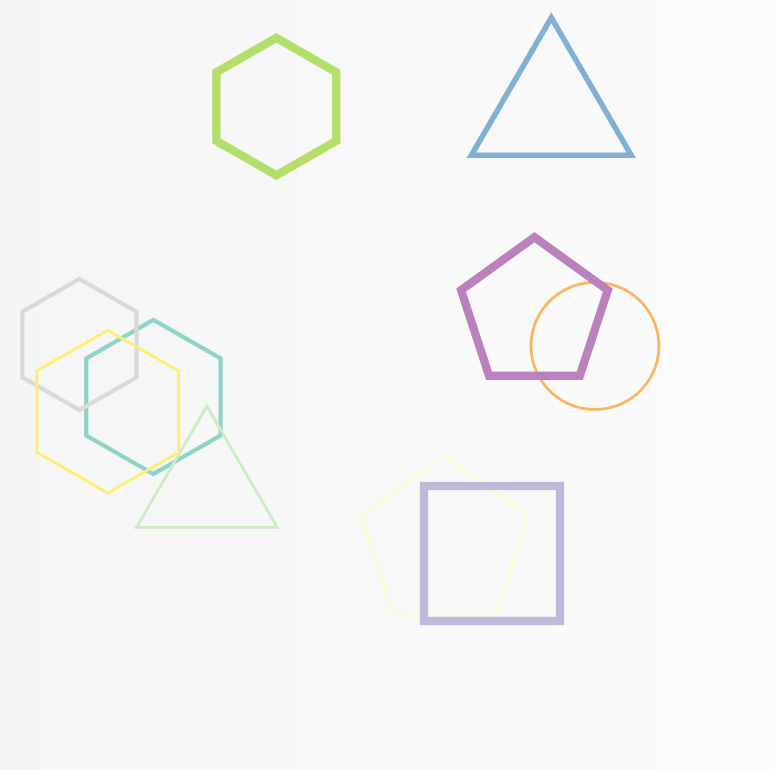[{"shape": "hexagon", "thickness": 1.5, "radius": 0.5, "center": [0.198, 0.484]}, {"shape": "pentagon", "thickness": 0.5, "radius": 0.57, "center": [0.574, 0.295]}, {"shape": "square", "thickness": 3, "radius": 0.44, "center": [0.635, 0.281]}, {"shape": "triangle", "thickness": 2, "radius": 0.6, "center": [0.711, 0.858]}, {"shape": "circle", "thickness": 1, "radius": 0.41, "center": [0.768, 0.551]}, {"shape": "hexagon", "thickness": 3, "radius": 0.45, "center": [0.357, 0.862]}, {"shape": "hexagon", "thickness": 1.5, "radius": 0.43, "center": [0.102, 0.553]}, {"shape": "pentagon", "thickness": 3, "radius": 0.5, "center": [0.69, 0.592]}, {"shape": "triangle", "thickness": 1, "radius": 0.52, "center": [0.267, 0.368]}, {"shape": "hexagon", "thickness": 1, "radius": 0.53, "center": [0.139, 0.465]}]